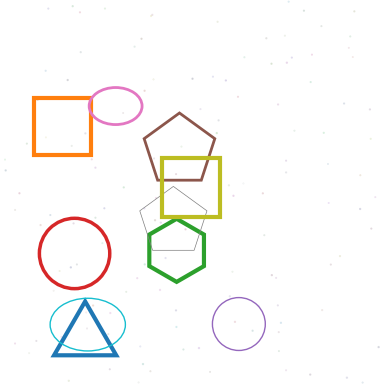[{"shape": "triangle", "thickness": 3, "radius": 0.47, "center": [0.221, 0.124]}, {"shape": "square", "thickness": 3, "radius": 0.37, "center": [0.162, 0.671]}, {"shape": "hexagon", "thickness": 3, "radius": 0.41, "center": [0.459, 0.35]}, {"shape": "circle", "thickness": 2.5, "radius": 0.46, "center": [0.194, 0.342]}, {"shape": "circle", "thickness": 1, "radius": 0.34, "center": [0.62, 0.158]}, {"shape": "pentagon", "thickness": 2, "radius": 0.48, "center": [0.466, 0.61]}, {"shape": "oval", "thickness": 2, "radius": 0.34, "center": [0.3, 0.725]}, {"shape": "pentagon", "thickness": 0.5, "radius": 0.46, "center": [0.45, 0.424]}, {"shape": "square", "thickness": 3, "radius": 0.38, "center": [0.496, 0.513]}, {"shape": "oval", "thickness": 1, "radius": 0.49, "center": [0.228, 0.157]}]